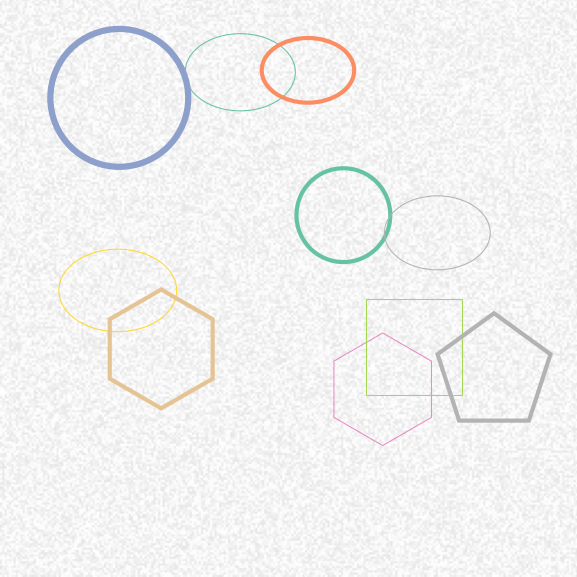[{"shape": "oval", "thickness": 0.5, "radius": 0.48, "center": [0.416, 0.874]}, {"shape": "circle", "thickness": 2, "radius": 0.41, "center": [0.595, 0.627]}, {"shape": "oval", "thickness": 2, "radius": 0.4, "center": [0.533, 0.877]}, {"shape": "circle", "thickness": 3, "radius": 0.6, "center": [0.207, 0.83]}, {"shape": "hexagon", "thickness": 0.5, "radius": 0.49, "center": [0.663, 0.325]}, {"shape": "square", "thickness": 0.5, "radius": 0.42, "center": [0.717, 0.398]}, {"shape": "oval", "thickness": 0.5, "radius": 0.51, "center": [0.204, 0.496]}, {"shape": "hexagon", "thickness": 2, "radius": 0.51, "center": [0.279, 0.395]}, {"shape": "pentagon", "thickness": 2, "radius": 0.51, "center": [0.855, 0.354]}, {"shape": "oval", "thickness": 0.5, "radius": 0.46, "center": [0.757, 0.596]}]